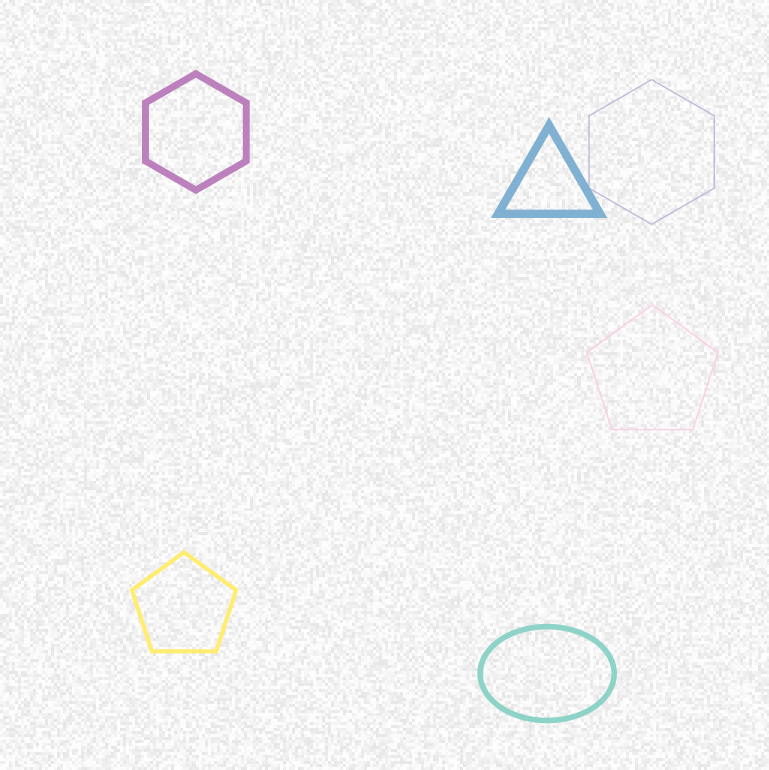[{"shape": "oval", "thickness": 2, "radius": 0.44, "center": [0.711, 0.125]}, {"shape": "hexagon", "thickness": 0.5, "radius": 0.47, "center": [0.846, 0.803]}, {"shape": "triangle", "thickness": 3, "radius": 0.38, "center": [0.713, 0.761]}, {"shape": "pentagon", "thickness": 0.5, "radius": 0.45, "center": [0.847, 0.515]}, {"shape": "hexagon", "thickness": 2.5, "radius": 0.38, "center": [0.254, 0.829]}, {"shape": "pentagon", "thickness": 1.5, "radius": 0.36, "center": [0.239, 0.212]}]